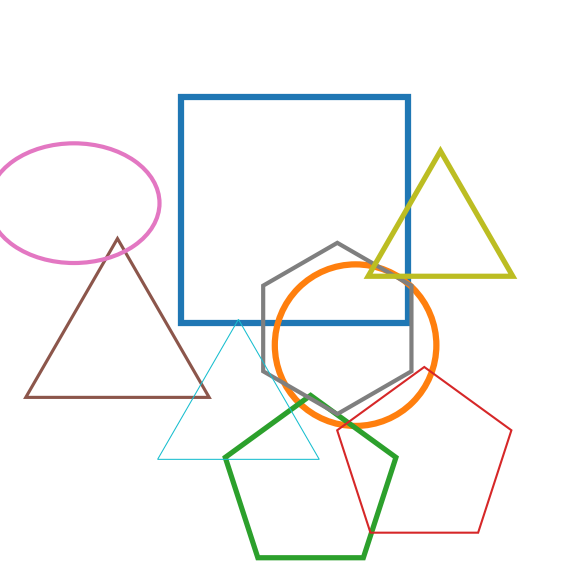[{"shape": "square", "thickness": 3, "radius": 0.98, "center": [0.51, 0.636]}, {"shape": "circle", "thickness": 3, "radius": 0.7, "center": [0.616, 0.401]}, {"shape": "pentagon", "thickness": 2.5, "radius": 0.78, "center": [0.538, 0.159]}, {"shape": "pentagon", "thickness": 1, "radius": 0.79, "center": [0.735, 0.205]}, {"shape": "triangle", "thickness": 1.5, "radius": 0.92, "center": [0.203, 0.403]}, {"shape": "oval", "thickness": 2, "radius": 0.74, "center": [0.128, 0.647]}, {"shape": "hexagon", "thickness": 2, "radius": 0.74, "center": [0.584, 0.43]}, {"shape": "triangle", "thickness": 2.5, "radius": 0.72, "center": [0.763, 0.593]}, {"shape": "triangle", "thickness": 0.5, "radius": 0.81, "center": [0.413, 0.285]}]